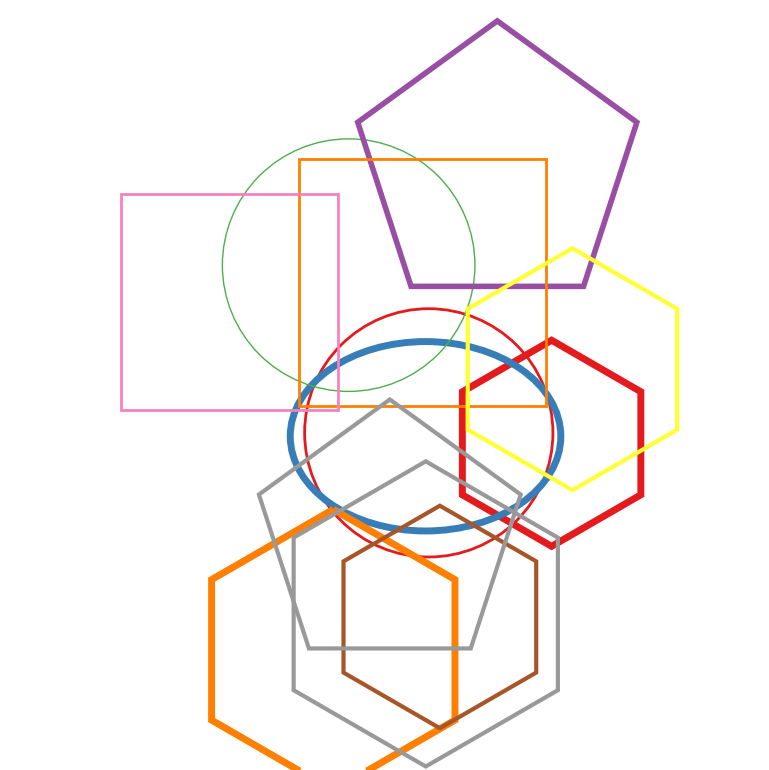[{"shape": "hexagon", "thickness": 2.5, "radius": 0.67, "center": [0.716, 0.424]}, {"shape": "circle", "thickness": 1, "radius": 0.81, "center": [0.557, 0.438]}, {"shape": "oval", "thickness": 2.5, "radius": 0.88, "center": [0.553, 0.433]}, {"shape": "circle", "thickness": 0.5, "radius": 0.82, "center": [0.453, 0.656]}, {"shape": "pentagon", "thickness": 2, "radius": 0.95, "center": [0.646, 0.782]}, {"shape": "square", "thickness": 1, "radius": 0.8, "center": [0.549, 0.633]}, {"shape": "hexagon", "thickness": 2.5, "radius": 0.91, "center": [0.433, 0.156]}, {"shape": "hexagon", "thickness": 1.5, "radius": 0.79, "center": [0.743, 0.52]}, {"shape": "hexagon", "thickness": 1.5, "radius": 0.72, "center": [0.571, 0.199]}, {"shape": "square", "thickness": 1, "radius": 0.7, "center": [0.298, 0.608]}, {"shape": "pentagon", "thickness": 1.5, "radius": 0.89, "center": [0.506, 0.302]}, {"shape": "hexagon", "thickness": 1.5, "radius": 0.99, "center": [0.553, 0.203]}]